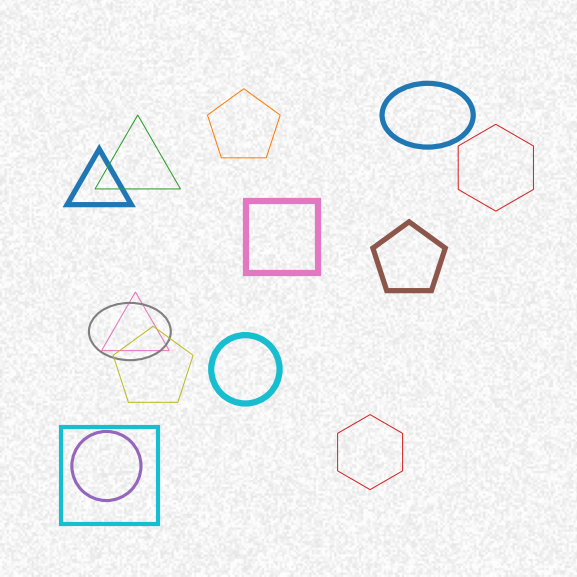[{"shape": "oval", "thickness": 2.5, "radius": 0.39, "center": [0.741, 0.8]}, {"shape": "triangle", "thickness": 2.5, "radius": 0.32, "center": [0.172, 0.677]}, {"shape": "pentagon", "thickness": 0.5, "radius": 0.33, "center": [0.422, 0.779]}, {"shape": "triangle", "thickness": 0.5, "radius": 0.43, "center": [0.239, 0.715]}, {"shape": "hexagon", "thickness": 0.5, "radius": 0.32, "center": [0.641, 0.216]}, {"shape": "hexagon", "thickness": 0.5, "radius": 0.38, "center": [0.859, 0.709]}, {"shape": "circle", "thickness": 1.5, "radius": 0.3, "center": [0.184, 0.192]}, {"shape": "pentagon", "thickness": 2.5, "radius": 0.33, "center": [0.708, 0.549]}, {"shape": "square", "thickness": 3, "radius": 0.31, "center": [0.488, 0.589]}, {"shape": "triangle", "thickness": 0.5, "radius": 0.34, "center": [0.235, 0.426]}, {"shape": "oval", "thickness": 1, "radius": 0.35, "center": [0.225, 0.425]}, {"shape": "pentagon", "thickness": 0.5, "radius": 0.36, "center": [0.265, 0.361]}, {"shape": "square", "thickness": 2, "radius": 0.42, "center": [0.19, 0.177]}, {"shape": "circle", "thickness": 3, "radius": 0.3, "center": [0.425, 0.36]}]